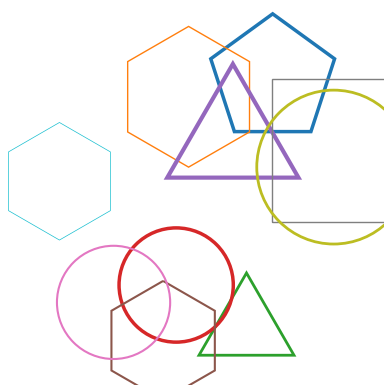[{"shape": "pentagon", "thickness": 2.5, "radius": 0.85, "center": [0.708, 0.795]}, {"shape": "hexagon", "thickness": 1, "radius": 0.91, "center": [0.49, 0.749]}, {"shape": "triangle", "thickness": 2, "radius": 0.71, "center": [0.64, 0.149]}, {"shape": "circle", "thickness": 2.5, "radius": 0.74, "center": [0.458, 0.26]}, {"shape": "triangle", "thickness": 3, "radius": 0.98, "center": [0.605, 0.637]}, {"shape": "hexagon", "thickness": 1.5, "radius": 0.78, "center": [0.424, 0.115]}, {"shape": "circle", "thickness": 1.5, "radius": 0.74, "center": [0.295, 0.215]}, {"shape": "square", "thickness": 1, "radius": 0.93, "center": [0.893, 0.61]}, {"shape": "circle", "thickness": 2, "radius": 1.0, "center": [0.867, 0.566]}, {"shape": "hexagon", "thickness": 0.5, "radius": 0.76, "center": [0.154, 0.529]}]